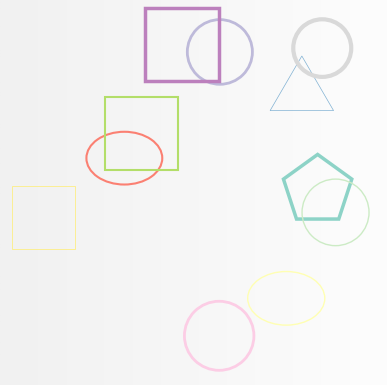[{"shape": "pentagon", "thickness": 2.5, "radius": 0.46, "center": [0.82, 0.506]}, {"shape": "oval", "thickness": 1, "radius": 0.5, "center": [0.739, 0.225]}, {"shape": "circle", "thickness": 2, "radius": 0.42, "center": [0.567, 0.865]}, {"shape": "oval", "thickness": 1.5, "radius": 0.49, "center": [0.321, 0.589]}, {"shape": "triangle", "thickness": 0.5, "radius": 0.47, "center": [0.779, 0.76]}, {"shape": "square", "thickness": 1.5, "radius": 0.48, "center": [0.365, 0.652]}, {"shape": "circle", "thickness": 2, "radius": 0.45, "center": [0.566, 0.128]}, {"shape": "circle", "thickness": 3, "radius": 0.37, "center": [0.832, 0.875]}, {"shape": "square", "thickness": 2.5, "radius": 0.48, "center": [0.47, 0.884]}, {"shape": "circle", "thickness": 1, "radius": 0.43, "center": [0.866, 0.448]}, {"shape": "square", "thickness": 0.5, "radius": 0.41, "center": [0.112, 0.436]}]